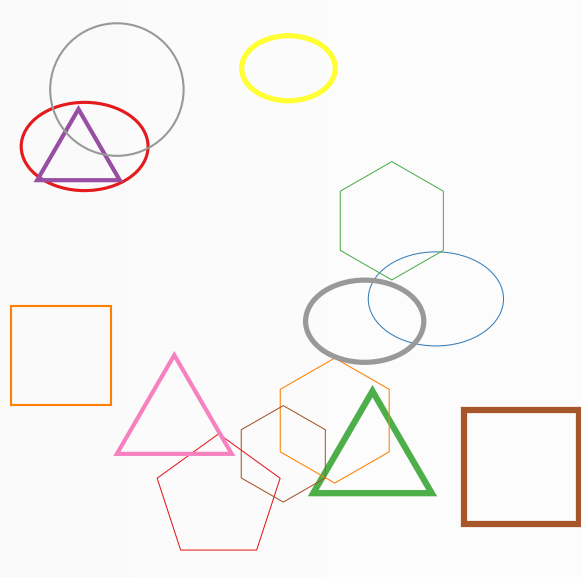[{"shape": "oval", "thickness": 1.5, "radius": 0.55, "center": [0.146, 0.745]}, {"shape": "pentagon", "thickness": 0.5, "radius": 0.56, "center": [0.376, 0.137]}, {"shape": "oval", "thickness": 0.5, "radius": 0.58, "center": [0.75, 0.482]}, {"shape": "triangle", "thickness": 3, "radius": 0.59, "center": [0.641, 0.204]}, {"shape": "hexagon", "thickness": 0.5, "radius": 0.51, "center": [0.674, 0.617]}, {"shape": "triangle", "thickness": 2, "radius": 0.41, "center": [0.135, 0.728]}, {"shape": "hexagon", "thickness": 0.5, "radius": 0.54, "center": [0.576, 0.271]}, {"shape": "square", "thickness": 1, "radius": 0.43, "center": [0.105, 0.384]}, {"shape": "oval", "thickness": 2.5, "radius": 0.4, "center": [0.496, 0.881]}, {"shape": "square", "thickness": 3, "radius": 0.49, "center": [0.897, 0.19]}, {"shape": "hexagon", "thickness": 0.5, "radius": 0.42, "center": [0.487, 0.213]}, {"shape": "triangle", "thickness": 2, "radius": 0.57, "center": [0.3, 0.27]}, {"shape": "oval", "thickness": 2.5, "radius": 0.51, "center": [0.627, 0.443]}, {"shape": "circle", "thickness": 1, "radius": 0.57, "center": [0.201, 0.844]}]